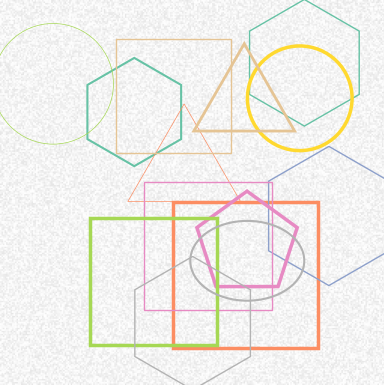[{"shape": "hexagon", "thickness": 1, "radius": 0.82, "center": [0.791, 0.837]}, {"shape": "hexagon", "thickness": 1.5, "radius": 0.7, "center": [0.349, 0.709]}, {"shape": "triangle", "thickness": 0.5, "radius": 0.84, "center": [0.478, 0.561]}, {"shape": "square", "thickness": 2.5, "radius": 0.94, "center": [0.638, 0.285]}, {"shape": "hexagon", "thickness": 1, "radius": 0.9, "center": [0.854, 0.439]}, {"shape": "pentagon", "thickness": 2.5, "radius": 0.68, "center": [0.642, 0.366]}, {"shape": "square", "thickness": 1, "radius": 0.83, "center": [0.541, 0.361]}, {"shape": "square", "thickness": 2.5, "radius": 0.82, "center": [0.398, 0.269]}, {"shape": "circle", "thickness": 0.5, "radius": 0.78, "center": [0.138, 0.782]}, {"shape": "circle", "thickness": 2.5, "radius": 0.68, "center": [0.779, 0.745]}, {"shape": "square", "thickness": 1, "radius": 0.74, "center": [0.451, 0.75]}, {"shape": "triangle", "thickness": 2, "radius": 0.76, "center": [0.634, 0.735]}, {"shape": "oval", "thickness": 1.5, "radius": 0.74, "center": [0.642, 0.323]}, {"shape": "hexagon", "thickness": 1, "radius": 0.87, "center": [0.5, 0.161]}]